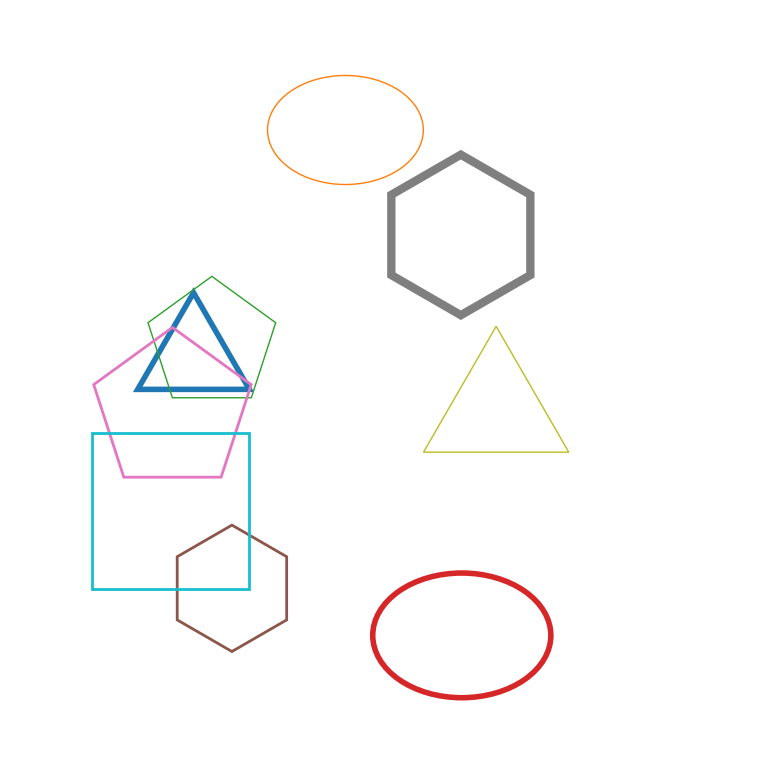[{"shape": "triangle", "thickness": 2, "radius": 0.42, "center": [0.251, 0.536]}, {"shape": "oval", "thickness": 0.5, "radius": 0.51, "center": [0.449, 0.831]}, {"shape": "pentagon", "thickness": 0.5, "radius": 0.44, "center": [0.275, 0.554]}, {"shape": "oval", "thickness": 2, "radius": 0.58, "center": [0.6, 0.175]}, {"shape": "hexagon", "thickness": 1, "radius": 0.41, "center": [0.301, 0.236]}, {"shape": "pentagon", "thickness": 1, "radius": 0.54, "center": [0.224, 0.467]}, {"shape": "hexagon", "thickness": 3, "radius": 0.52, "center": [0.598, 0.695]}, {"shape": "triangle", "thickness": 0.5, "radius": 0.54, "center": [0.644, 0.467]}, {"shape": "square", "thickness": 1, "radius": 0.51, "center": [0.222, 0.336]}]